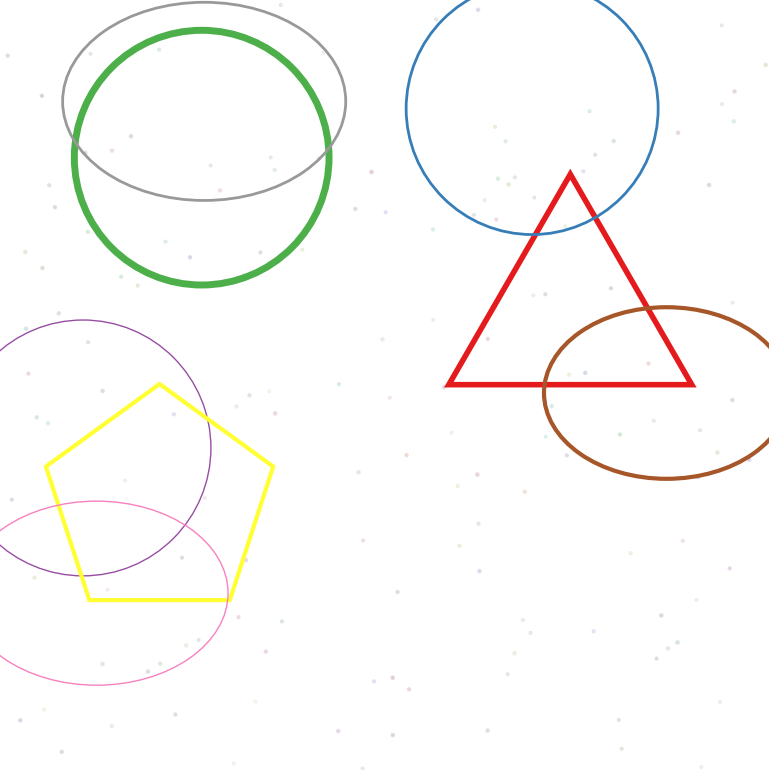[{"shape": "triangle", "thickness": 2, "radius": 0.91, "center": [0.741, 0.592]}, {"shape": "circle", "thickness": 1, "radius": 0.82, "center": [0.691, 0.859]}, {"shape": "circle", "thickness": 2.5, "radius": 0.83, "center": [0.262, 0.795]}, {"shape": "circle", "thickness": 0.5, "radius": 0.83, "center": [0.108, 0.418]}, {"shape": "pentagon", "thickness": 1.5, "radius": 0.78, "center": [0.207, 0.346]}, {"shape": "oval", "thickness": 1.5, "radius": 0.8, "center": [0.866, 0.49]}, {"shape": "oval", "thickness": 0.5, "radius": 0.85, "center": [0.125, 0.23]}, {"shape": "oval", "thickness": 1, "radius": 0.92, "center": [0.265, 0.868]}]